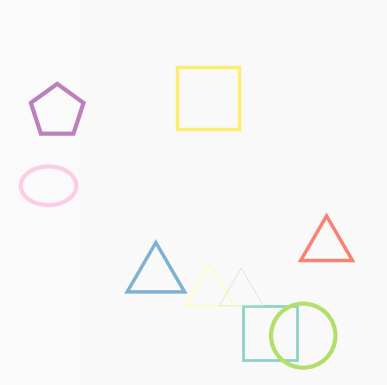[{"shape": "square", "thickness": 2, "radius": 0.35, "center": [0.697, 0.135]}, {"shape": "triangle", "thickness": 1, "radius": 0.36, "center": [0.541, 0.242]}, {"shape": "triangle", "thickness": 2.5, "radius": 0.39, "center": [0.843, 0.362]}, {"shape": "triangle", "thickness": 2.5, "radius": 0.43, "center": [0.402, 0.285]}, {"shape": "circle", "thickness": 3, "radius": 0.42, "center": [0.783, 0.128]}, {"shape": "oval", "thickness": 3, "radius": 0.36, "center": [0.125, 0.517]}, {"shape": "pentagon", "thickness": 3, "radius": 0.36, "center": [0.148, 0.711]}, {"shape": "triangle", "thickness": 0.5, "radius": 0.33, "center": [0.623, 0.238]}, {"shape": "square", "thickness": 2.5, "radius": 0.4, "center": [0.537, 0.746]}]